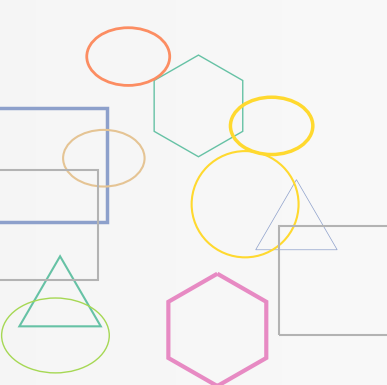[{"shape": "triangle", "thickness": 1.5, "radius": 0.61, "center": [0.155, 0.213]}, {"shape": "hexagon", "thickness": 1, "radius": 0.66, "center": [0.512, 0.725]}, {"shape": "oval", "thickness": 2, "radius": 0.54, "center": [0.331, 0.853]}, {"shape": "square", "thickness": 2.5, "radius": 0.74, "center": [0.128, 0.57]}, {"shape": "triangle", "thickness": 0.5, "radius": 0.61, "center": [0.765, 0.412]}, {"shape": "hexagon", "thickness": 3, "radius": 0.73, "center": [0.561, 0.143]}, {"shape": "oval", "thickness": 1, "radius": 0.69, "center": [0.143, 0.129]}, {"shape": "circle", "thickness": 1.5, "radius": 0.69, "center": [0.633, 0.47]}, {"shape": "oval", "thickness": 2.5, "radius": 0.53, "center": [0.701, 0.673]}, {"shape": "oval", "thickness": 1.5, "radius": 0.53, "center": [0.268, 0.589]}, {"shape": "square", "thickness": 1.5, "radius": 0.71, "center": [0.109, 0.414]}, {"shape": "square", "thickness": 1.5, "radius": 0.7, "center": [0.862, 0.272]}]